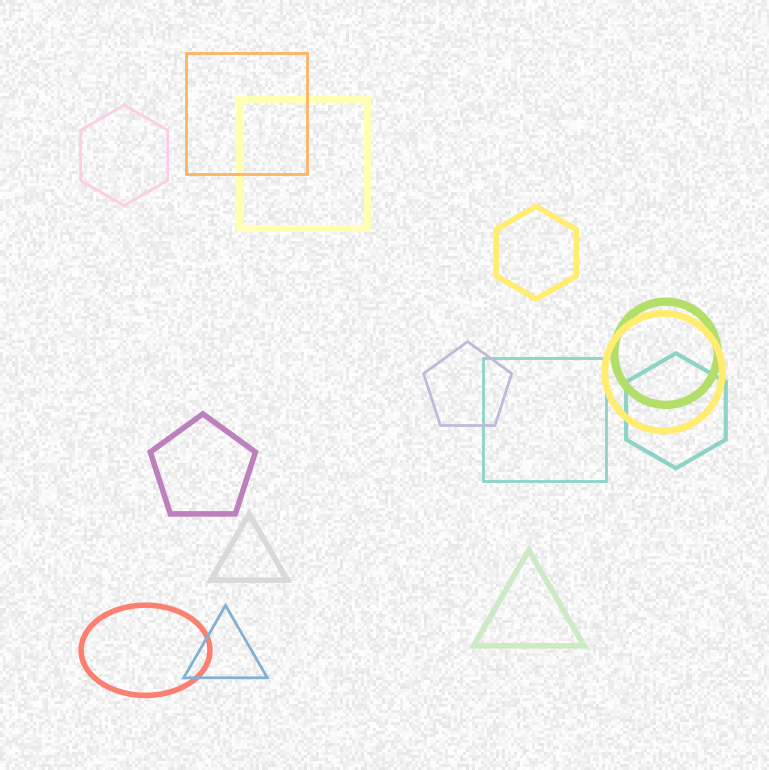[{"shape": "square", "thickness": 1, "radius": 0.4, "center": [0.707, 0.455]}, {"shape": "hexagon", "thickness": 1.5, "radius": 0.37, "center": [0.878, 0.467]}, {"shape": "square", "thickness": 2.5, "radius": 0.42, "center": [0.393, 0.787]}, {"shape": "pentagon", "thickness": 1, "radius": 0.3, "center": [0.607, 0.496]}, {"shape": "oval", "thickness": 2, "radius": 0.42, "center": [0.189, 0.155]}, {"shape": "triangle", "thickness": 1, "radius": 0.31, "center": [0.293, 0.151]}, {"shape": "square", "thickness": 1, "radius": 0.39, "center": [0.32, 0.853]}, {"shape": "circle", "thickness": 3, "radius": 0.34, "center": [0.865, 0.541]}, {"shape": "hexagon", "thickness": 1, "radius": 0.33, "center": [0.161, 0.798]}, {"shape": "triangle", "thickness": 2, "radius": 0.29, "center": [0.324, 0.275]}, {"shape": "pentagon", "thickness": 2, "radius": 0.36, "center": [0.263, 0.391]}, {"shape": "triangle", "thickness": 2, "radius": 0.41, "center": [0.687, 0.203]}, {"shape": "circle", "thickness": 2.5, "radius": 0.38, "center": [0.862, 0.517]}, {"shape": "hexagon", "thickness": 2, "radius": 0.3, "center": [0.696, 0.672]}]